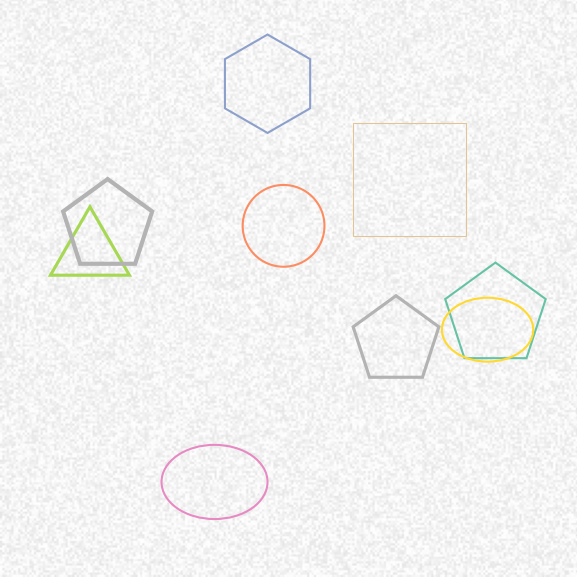[{"shape": "pentagon", "thickness": 1, "radius": 0.46, "center": [0.858, 0.453]}, {"shape": "circle", "thickness": 1, "radius": 0.35, "center": [0.491, 0.608]}, {"shape": "hexagon", "thickness": 1, "radius": 0.43, "center": [0.463, 0.854]}, {"shape": "oval", "thickness": 1, "radius": 0.46, "center": [0.371, 0.165]}, {"shape": "triangle", "thickness": 1.5, "radius": 0.39, "center": [0.156, 0.562]}, {"shape": "oval", "thickness": 1, "radius": 0.4, "center": [0.844, 0.428]}, {"shape": "square", "thickness": 0.5, "radius": 0.49, "center": [0.709, 0.688]}, {"shape": "pentagon", "thickness": 1.5, "radius": 0.39, "center": [0.686, 0.409]}, {"shape": "pentagon", "thickness": 2, "radius": 0.41, "center": [0.186, 0.608]}]